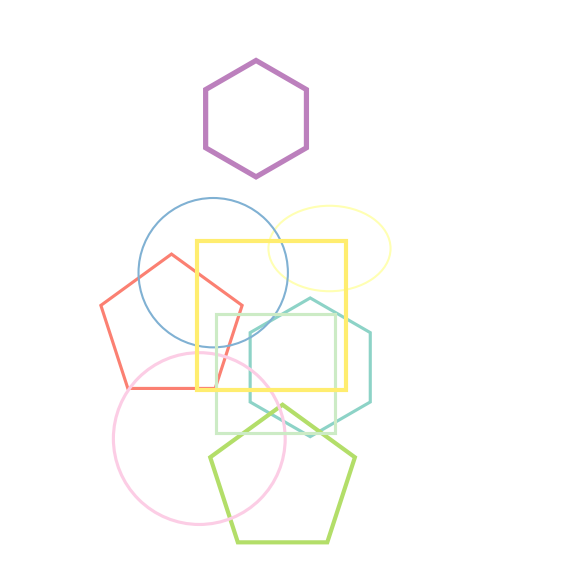[{"shape": "hexagon", "thickness": 1.5, "radius": 0.6, "center": [0.537, 0.363]}, {"shape": "oval", "thickness": 1, "radius": 0.53, "center": [0.571, 0.569]}, {"shape": "pentagon", "thickness": 1.5, "radius": 0.64, "center": [0.297, 0.431]}, {"shape": "circle", "thickness": 1, "radius": 0.65, "center": [0.369, 0.527]}, {"shape": "pentagon", "thickness": 2, "radius": 0.66, "center": [0.489, 0.167]}, {"shape": "circle", "thickness": 1.5, "radius": 0.74, "center": [0.345, 0.24]}, {"shape": "hexagon", "thickness": 2.5, "radius": 0.5, "center": [0.443, 0.794]}, {"shape": "square", "thickness": 1.5, "radius": 0.52, "center": [0.477, 0.352]}, {"shape": "square", "thickness": 2, "radius": 0.65, "center": [0.47, 0.453]}]